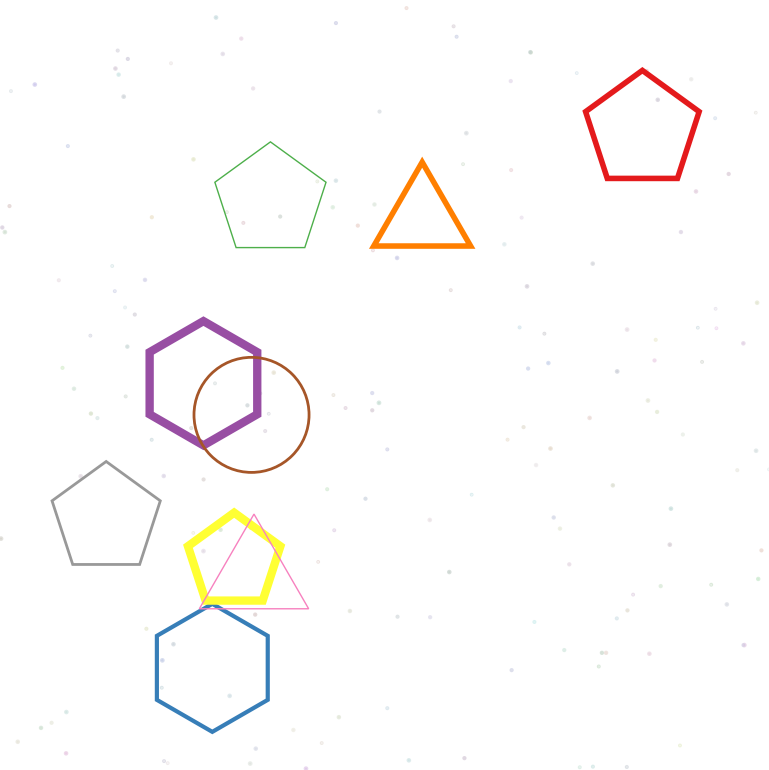[{"shape": "pentagon", "thickness": 2, "radius": 0.39, "center": [0.834, 0.831]}, {"shape": "hexagon", "thickness": 1.5, "radius": 0.42, "center": [0.276, 0.133]}, {"shape": "pentagon", "thickness": 0.5, "radius": 0.38, "center": [0.351, 0.74]}, {"shape": "hexagon", "thickness": 3, "radius": 0.4, "center": [0.264, 0.502]}, {"shape": "triangle", "thickness": 2, "radius": 0.36, "center": [0.548, 0.717]}, {"shape": "pentagon", "thickness": 3, "radius": 0.32, "center": [0.304, 0.271]}, {"shape": "circle", "thickness": 1, "radius": 0.37, "center": [0.327, 0.461]}, {"shape": "triangle", "thickness": 0.5, "radius": 0.41, "center": [0.33, 0.25]}, {"shape": "pentagon", "thickness": 1, "radius": 0.37, "center": [0.138, 0.327]}]